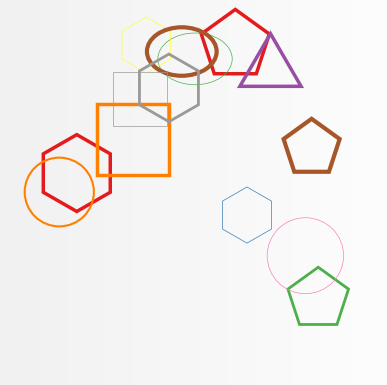[{"shape": "hexagon", "thickness": 2.5, "radius": 0.5, "center": [0.198, 0.55]}, {"shape": "pentagon", "thickness": 2.5, "radius": 0.46, "center": [0.607, 0.883]}, {"shape": "hexagon", "thickness": 0.5, "radius": 0.36, "center": [0.637, 0.441]}, {"shape": "pentagon", "thickness": 2, "radius": 0.41, "center": [0.821, 0.224]}, {"shape": "oval", "thickness": 0.5, "radius": 0.48, "center": [0.503, 0.847]}, {"shape": "triangle", "thickness": 2.5, "radius": 0.46, "center": [0.698, 0.821]}, {"shape": "square", "thickness": 2.5, "radius": 0.46, "center": [0.343, 0.637]}, {"shape": "circle", "thickness": 1.5, "radius": 0.45, "center": [0.153, 0.501]}, {"shape": "hexagon", "thickness": 0.5, "radius": 0.36, "center": [0.378, 0.883]}, {"shape": "pentagon", "thickness": 3, "radius": 0.38, "center": [0.804, 0.615]}, {"shape": "oval", "thickness": 3, "radius": 0.45, "center": [0.469, 0.866]}, {"shape": "circle", "thickness": 0.5, "radius": 0.49, "center": [0.788, 0.336]}, {"shape": "square", "thickness": 0.5, "radius": 0.35, "center": [0.361, 0.742]}, {"shape": "hexagon", "thickness": 2, "radius": 0.44, "center": [0.436, 0.772]}]